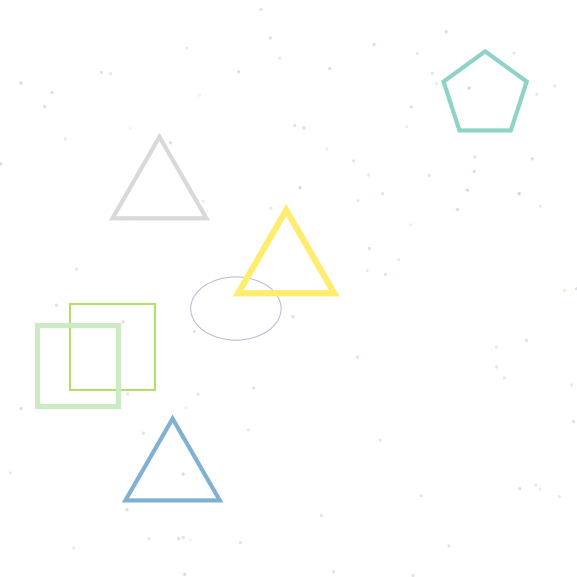[{"shape": "pentagon", "thickness": 2, "radius": 0.38, "center": [0.84, 0.834]}, {"shape": "oval", "thickness": 0.5, "radius": 0.39, "center": [0.408, 0.465]}, {"shape": "triangle", "thickness": 2, "radius": 0.47, "center": [0.299, 0.18]}, {"shape": "square", "thickness": 1, "radius": 0.37, "center": [0.195, 0.398]}, {"shape": "triangle", "thickness": 2, "radius": 0.47, "center": [0.276, 0.668]}, {"shape": "square", "thickness": 2.5, "radius": 0.35, "center": [0.134, 0.367]}, {"shape": "triangle", "thickness": 3, "radius": 0.48, "center": [0.496, 0.539]}]